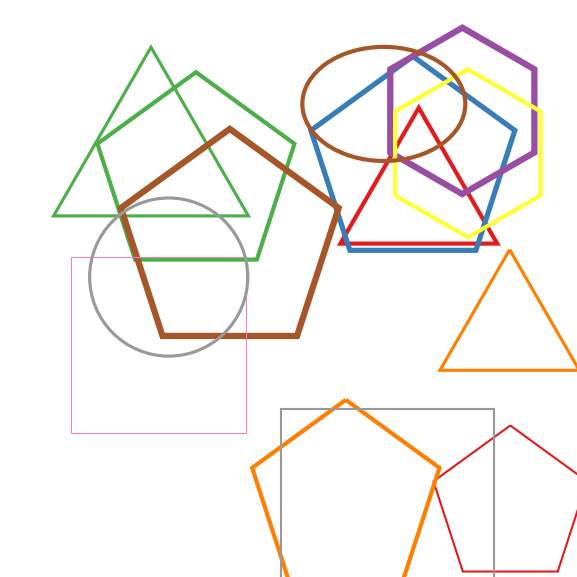[{"shape": "triangle", "thickness": 2, "radius": 0.78, "center": [0.725, 0.656]}, {"shape": "pentagon", "thickness": 1, "radius": 0.7, "center": [0.884, 0.123]}, {"shape": "pentagon", "thickness": 2.5, "radius": 0.93, "center": [0.715, 0.716]}, {"shape": "triangle", "thickness": 1.5, "radius": 0.97, "center": [0.261, 0.723]}, {"shape": "pentagon", "thickness": 2, "radius": 0.9, "center": [0.339, 0.695]}, {"shape": "hexagon", "thickness": 3, "radius": 0.72, "center": [0.801, 0.807]}, {"shape": "triangle", "thickness": 1.5, "radius": 0.7, "center": [0.882, 0.428]}, {"shape": "pentagon", "thickness": 2, "radius": 0.85, "center": [0.599, 0.136]}, {"shape": "hexagon", "thickness": 2, "radius": 0.73, "center": [0.81, 0.734]}, {"shape": "pentagon", "thickness": 3, "radius": 0.99, "center": [0.398, 0.578]}, {"shape": "oval", "thickness": 2, "radius": 0.71, "center": [0.665, 0.819]}, {"shape": "square", "thickness": 0.5, "radius": 0.76, "center": [0.274, 0.402]}, {"shape": "circle", "thickness": 1.5, "radius": 0.68, "center": [0.292, 0.519]}, {"shape": "square", "thickness": 1, "radius": 0.92, "center": [0.671, 0.107]}]